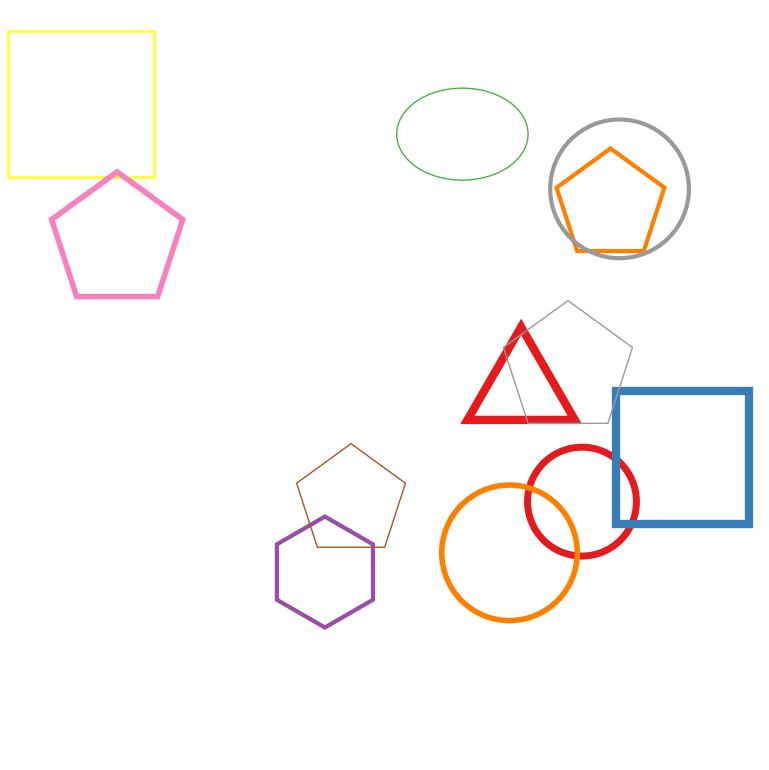[{"shape": "circle", "thickness": 2.5, "radius": 0.35, "center": [0.756, 0.349]}, {"shape": "triangle", "thickness": 3, "radius": 0.4, "center": [0.677, 0.495]}, {"shape": "square", "thickness": 3, "radius": 0.43, "center": [0.886, 0.405]}, {"shape": "oval", "thickness": 0.5, "radius": 0.43, "center": [0.601, 0.826]}, {"shape": "hexagon", "thickness": 1.5, "radius": 0.36, "center": [0.422, 0.257]}, {"shape": "circle", "thickness": 2, "radius": 0.44, "center": [0.662, 0.282]}, {"shape": "pentagon", "thickness": 1.5, "radius": 0.37, "center": [0.793, 0.734]}, {"shape": "square", "thickness": 1, "radius": 0.47, "center": [0.105, 0.865]}, {"shape": "pentagon", "thickness": 0.5, "radius": 0.37, "center": [0.456, 0.349]}, {"shape": "pentagon", "thickness": 2, "radius": 0.45, "center": [0.152, 0.687]}, {"shape": "pentagon", "thickness": 0.5, "radius": 0.44, "center": [0.738, 0.521]}, {"shape": "circle", "thickness": 1.5, "radius": 0.45, "center": [0.805, 0.755]}]